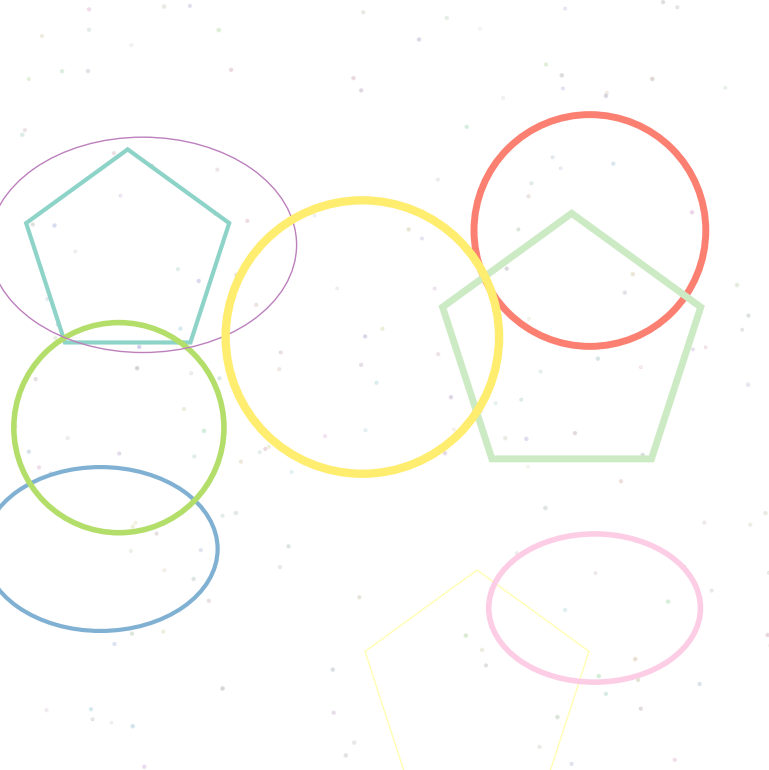[{"shape": "pentagon", "thickness": 1.5, "radius": 0.69, "center": [0.166, 0.667]}, {"shape": "pentagon", "thickness": 0.5, "radius": 0.76, "center": [0.62, 0.107]}, {"shape": "circle", "thickness": 2.5, "radius": 0.75, "center": [0.766, 0.701]}, {"shape": "oval", "thickness": 1.5, "radius": 0.76, "center": [0.131, 0.287]}, {"shape": "circle", "thickness": 2, "radius": 0.68, "center": [0.154, 0.445]}, {"shape": "oval", "thickness": 2, "radius": 0.69, "center": [0.772, 0.21]}, {"shape": "oval", "thickness": 0.5, "radius": 1.0, "center": [0.185, 0.682]}, {"shape": "pentagon", "thickness": 2.5, "radius": 0.88, "center": [0.742, 0.547]}, {"shape": "circle", "thickness": 3, "radius": 0.89, "center": [0.471, 0.562]}]